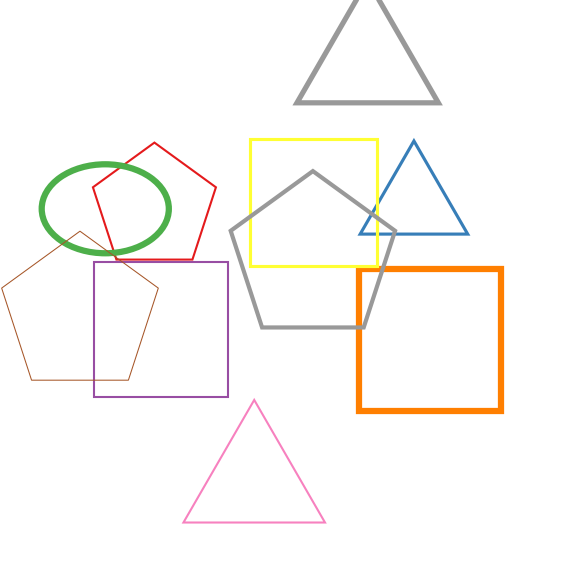[{"shape": "pentagon", "thickness": 1, "radius": 0.56, "center": [0.267, 0.64]}, {"shape": "triangle", "thickness": 1.5, "radius": 0.54, "center": [0.717, 0.648]}, {"shape": "oval", "thickness": 3, "radius": 0.55, "center": [0.182, 0.638]}, {"shape": "square", "thickness": 1, "radius": 0.58, "center": [0.279, 0.429]}, {"shape": "square", "thickness": 3, "radius": 0.61, "center": [0.745, 0.41]}, {"shape": "square", "thickness": 1.5, "radius": 0.55, "center": [0.543, 0.649]}, {"shape": "pentagon", "thickness": 0.5, "radius": 0.71, "center": [0.138, 0.456]}, {"shape": "triangle", "thickness": 1, "radius": 0.71, "center": [0.44, 0.165]}, {"shape": "pentagon", "thickness": 2, "radius": 0.75, "center": [0.542, 0.553]}, {"shape": "triangle", "thickness": 2.5, "radius": 0.71, "center": [0.637, 0.892]}]